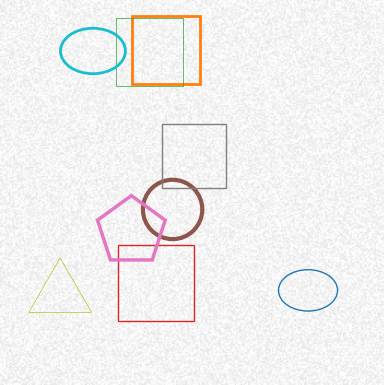[{"shape": "oval", "thickness": 1, "radius": 0.38, "center": [0.8, 0.246]}, {"shape": "square", "thickness": 2, "radius": 0.44, "center": [0.432, 0.871]}, {"shape": "square", "thickness": 0.5, "radius": 0.44, "center": [0.388, 0.865]}, {"shape": "square", "thickness": 1, "radius": 0.49, "center": [0.405, 0.264]}, {"shape": "circle", "thickness": 3, "radius": 0.39, "center": [0.448, 0.456]}, {"shape": "pentagon", "thickness": 2.5, "radius": 0.46, "center": [0.341, 0.4]}, {"shape": "square", "thickness": 1, "radius": 0.42, "center": [0.504, 0.594]}, {"shape": "triangle", "thickness": 0.5, "radius": 0.47, "center": [0.156, 0.236]}, {"shape": "oval", "thickness": 2, "radius": 0.42, "center": [0.241, 0.868]}]